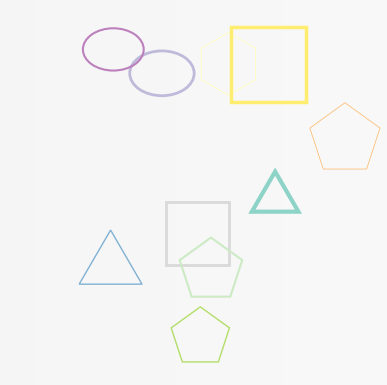[{"shape": "triangle", "thickness": 3, "radius": 0.35, "center": [0.71, 0.485]}, {"shape": "hexagon", "thickness": 0.5, "radius": 0.41, "center": [0.59, 0.834]}, {"shape": "oval", "thickness": 2, "radius": 0.42, "center": [0.418, 0.81]}, {"shape": "triangle", "thickness": 1, "radius": 0.47, "center": [0.285, 0.309]}, {"shape": "pentagon", "thickness": 0.5, "radius": 0.48, "center": [0.89, 0.638]}, {"shape": "pentagon", "thickness": 1, "radius": 0.4, "center": [0.517, 0.124]}, {"shape": "square", "thickness": 2, "radius": 0.41, "center": [0.51, 0.393]}, {"shape": "oval", "thickness": 1.5, "radius": 0.39, "center": [0.292, 0.872]}, {"shape": "pentagon", "thickness": 1.5, "radius": 0.42, "center": [0.544, 0.298]}, {"shape": "square", "thickness": 2.5, "radius": 0.49, "center": [0.693, 0.833]}]